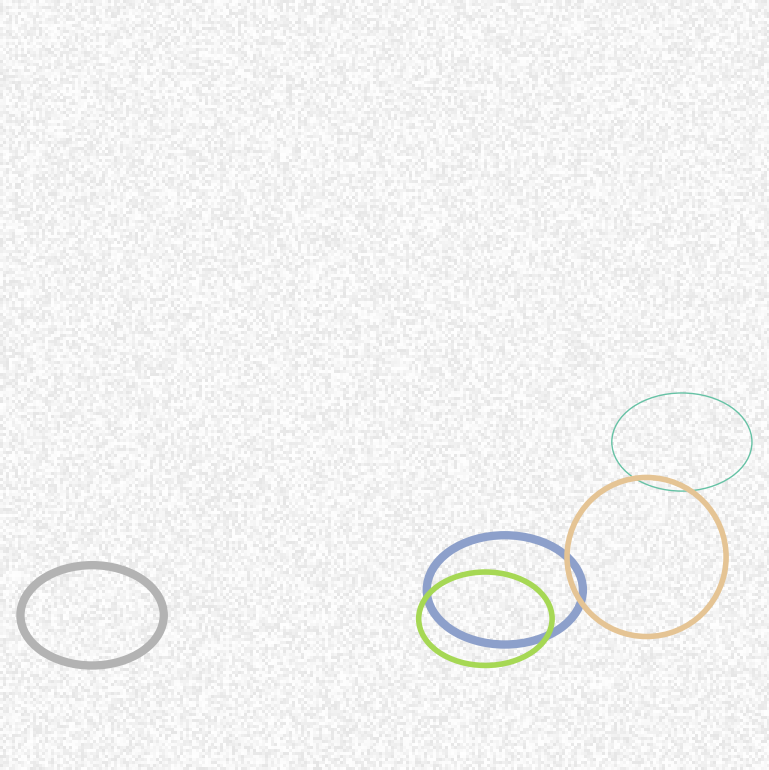[{"shape": "oval", "thickness": 0.5, "radius": 0.46, "center": [0.886, 0.426]}, {"shape": "oval", "thickness": 3, "radius": 0.51, "center": [0.656, 0.234]}, {"shape": "oval", "thickness": 2, "radius": 0.43, "center": [0.63, 0.196]}, {"shape": "circle", "thickness": 2, "radius": 0.52, "center": [0.84, 0.277]}, {"shape": "oval", "thickness": 3, "radius": 0.47, "center": [0.12, 0.201]}]